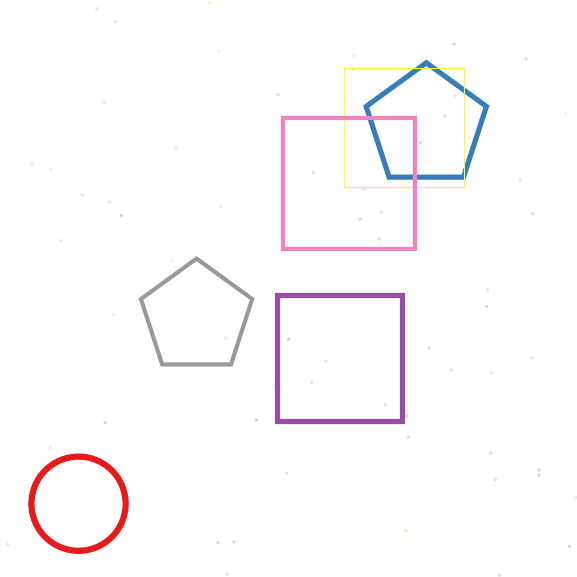[{"shape": "circle", "thickness": 3, "radius": 0.41, "center": [0.136, 0.127]}, {"shape": "pentagon", "thickness": 2.5, "radius": 0.55, "center": [0.738, 0.781]}, {"shape": "square", "thickness": 2.5, "radius": 0.54, "center": [0.588, 0.379]}, {"shape": "square", "thickness": 0.5, "radius": 0.52, "center": [0.699, 0.778]}, {"shape": "square", "thickness": 2, "radius": 0.57, "center": [0.604, 0.681]}, {"shape": "pentagon", "thickness": 2, "radius": 0.51, "center": [0.34, 0.45]}]